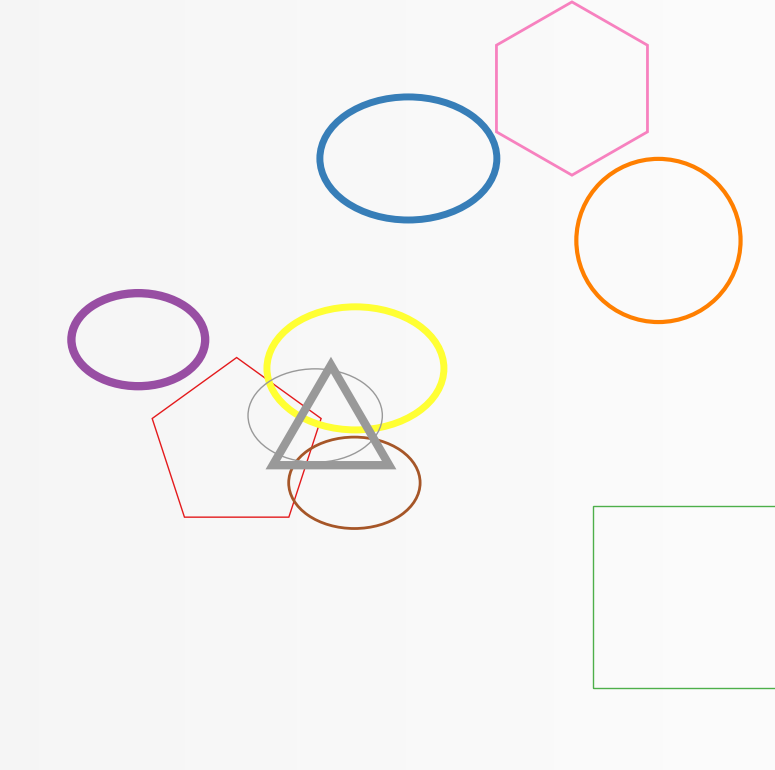[{"shape": "pentagon", "thickness": 0.5, "radius": 0.57, "center": [0.305, 0.421]}, {"shape": "oval", "thickness": 2.5, "radius": 0.57, "center": [0.527, 0.794]}, {"shape": "square", "thickness": 0.5, "radius": 0.59, "center": [0.884, 0.225]}, {"shape": "oval", "thickness": 3, "radius": 0.43, "center": [0.178, 0.559]}, {"shape": "circle", "thickness": 1.5, "radius": 0.53, "center": [0.85, 0.688]}, {"shape": "oval", "thickness": 2.5, "radius": 0.57, "center": [0.459, 0.522]}, {"shape": "oval", "thickness": 1, "radius": 0.42, "center": [0.457, 0.373]}, {"shape": "hexagon", "thickness": 1, "radius": 0.56, "center": [0.738, 0.885]}, {"shape": "oval", "thickness": 0.5, "radius": 0.43, "center": [0.407, 0.46]}, {"shape": "triangle", "thickness": 3, "radius": 0.43, "center": [0.427, 0.439]}]